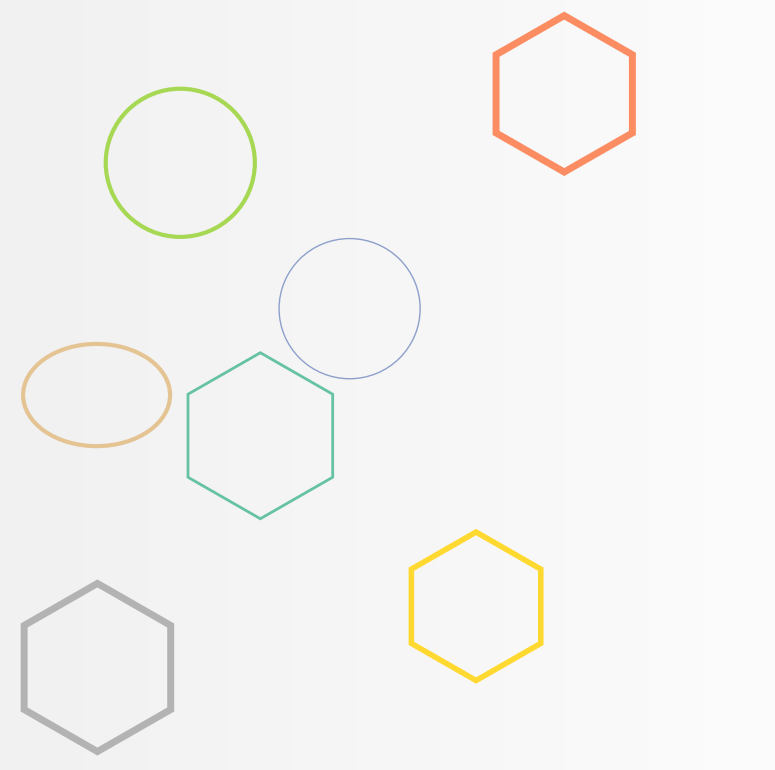[{"shape": "hexagon", "thickness": 1, "radius": 0.54, "center": [0.336, 0.434]}, {"shape": "hexagon", "thickness": 2.5, "radius": 0.51, "center": [0.728, 0.878]}, {"shape": "circle", "thickness": 0.5, "radius": 0.46, "center": [0.451, 0.599]}, {"shape": "circle", "thickness": 1.5, "radius": 0.48, "center": [0.233, 0.789]}, {"shape": "hexagon", "thickness": 2, "radius": 0.48, "center": [0.614, 0.213]}, {"shape": "oval", "thickness": 1.5, "radius": 0.47, "center": [0.125, 0.487]}, {"shape": "hexagon", "thickness": 2.5, "radius": 0.55, "center": [0.126, 0.133]}]